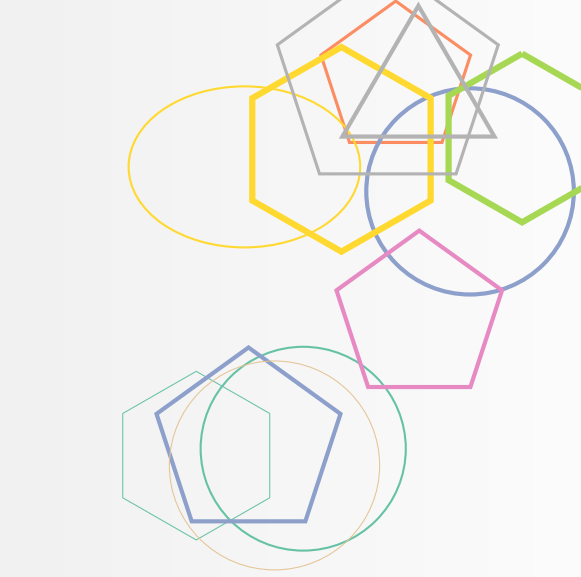[{"shape": "circle", "thickness": 1, "radius": 0.88, "center": [0.522, 0.222]}, {"shape": "hexagon", "thickness": 0.5, "radius": 0.73, "center": [0.338, 0.21]}, {"shape": "pentagon", "thickness": 1.5, "radius": 0.68, "center": [0.681, 0.862]}, {"shape": "pentagon", "thickness": 2, "radius": 0.83, "center": [0.428, 0.231]}, {"shape": "circle", "thickness": 2, "radius": 0.89, "center": [0.809, 0.668]}, {"shape": "pentagon", "thickness": 2, "radius": 0.75, "center": [0.721, 0.45]}, {"shape": "hexagon", "thickness": 3, "radius": 0.73, "center": [0.898, 0.76]}, {"shape": "oval", "thickness": 1, "radius": 1.0, "center": [0.42, 0.71]}, {"shape": "hexagon", "thickness": 3, "radius": 0.89, "center": [0.587, 0.741]}, {"shape": "circle", "thickness": 0.5, "radius": 0.9, "center": [0.472, 0.193]}, {"shape": "pentagon", "thickness": 1.5, "radius": 1.0, "center": [0.667, 0.86]}, {"shape": "triangle", "thickness": 2, "radius": 0.75, "center": [0.72, 0.838]}]